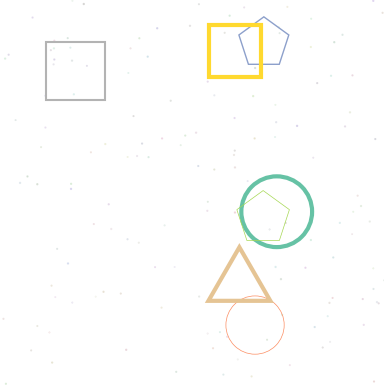[{"shape": "circle", "thickness": 3, "radius": 0.46, "center": [0.719, 0.45]}, {"shape": "circle", "thickness": 0.5, "radius": 0.38, "center": [0.662, 0.156]}, {"shape": "pentagon", "thickness": 1, "radius": 0.34, "center": [0.685, 0.888]}, {"shape": "pentagon", "thickness": 0.5, "radius": 0.36, "center": [0.683, 0.433]}, {"shape": "square", "thickness": 3, "radius": 0.34, "center": [0.611, 0.868]}, {"shape": "triangle", "thickness": 3, "radius": 0.46, "center": [0.622, 0.265]}, {"shape": "square", "thickness": 1.5, "radius": 0.38, "center": [0.196, 0.816]}]